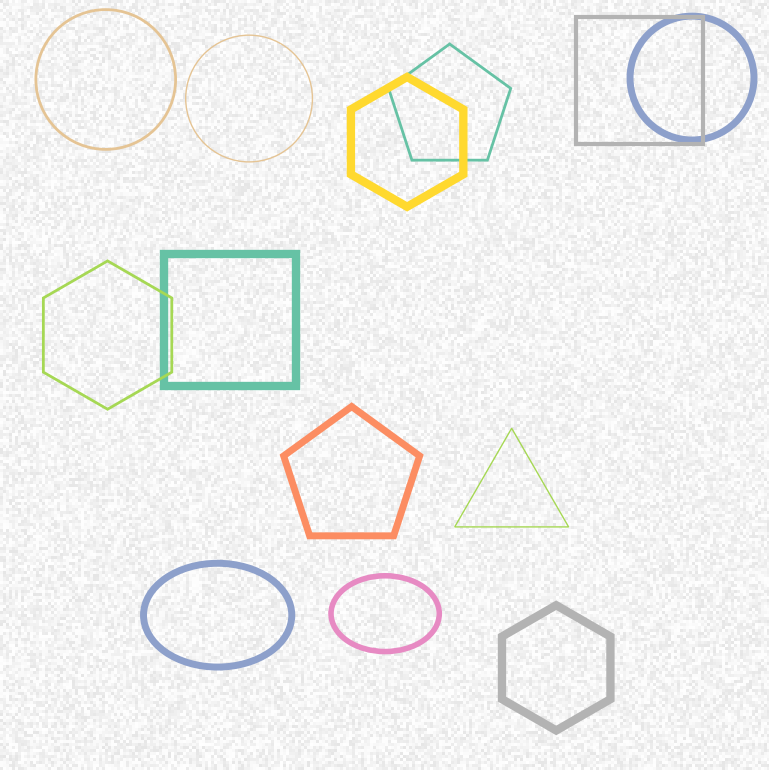[{"shape": "pentagon", "thickness": 1, "radius": 0.42, "center": [0.584, 0.859]}, {"shape": "square", "thickness": 3, "radius": 0.43, "center": [0.299, 0.584]}, {"shape": "pentagon", "thickness": 2.5, "radius": 0.46, "center": [0.457, 0.379]}, {"shape": "oval", "thickness": 2.5, "radius": 0.48, "center": [0.283, 0.201]}, {"shape": "circle", "thickness": 2.5, "radius": 0.4, "center": [0.899, 0.899]}, {"shape": "oval", "thickness": 2, "radius": 0.35, "center": [0.5, 0.203]}, {"shape": "triangle", "thickness": 0.5, "radius": 0.43, "center": [0.665, 0.358]}, {"shape": "hexagon", "thickness": 1, "radius": 0.48, "center": [0.14, 0.565]}, {"shape": "hexagon", "thickness": 3, "radius": 0.42, "center": [0.529, 0.816]}, {"shape": "circle", "thickness": 0.5, "radius": 0.41, "center": [0.323, 0.872]}, {"shape": "circle", "thickness": 1, "radius": 0.45, "center": [0.137, 0.897]}, {"shape": "hexagon", "thickness": 3, "radius": 0.41, "center": [0.722, 0.133]}, {"shape": "square", "thickness": 1.5, "radius": 0.41, "center": [0.83, 0.895]}]